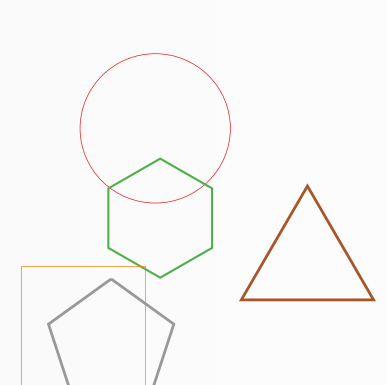[{"shape": "circle", "thickness": 0.5, "radius": 0.97, "center": [0.401, 0.667]}, {"shape": "hexagon", "thickness": 1.5, "radius": 0.77, "center": [0.413, 0.433]}, {"shape": "square", "thickness": 0.5, "radius": 0.8, "center": [0.214, 0.149]}, {"shape": "triangle", "thickness": 2, "radius": 0.99, "center": [0.793, 0.32]}, {"shape": "pentagon", "thickness": 2, "radius": 0.85, "center": [0.287, 0.105]}]